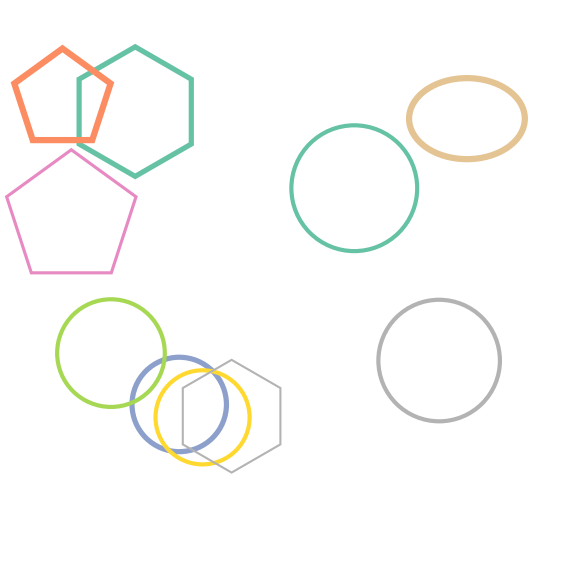[{"shape": "hexagon", "thickness": 2.5, "radius": 0.56, "center": [0.234, 0.806]}, {"shape": "circle", "thickness": 2, "radius": 0.54, "center": [0.613, 0.673]}, {"shape": "pentagon", "thickness": 3, "radius": 0.44, "center": [0.108, 0.827]}, {"shape": "circle", "thickness": 2.5, "radius": 0.41, "center": [0.31, 0.299]}, {"shape": "pentagon", "thickness": 1.5, "radius": 0.59, "center": [0.123, 0.622]}, {"shape": "circle", "thickness": 2, "radius": 0.47, "center": [0.192, 0.388]}, {"shape": "circle", "thickness": 2, "radius": 0.41, "center": [0.351, 0.276]}, {"shape": "oval", "thickness": 3, "radius": 0.5, "center": [0.809, 0.794]}, {"shape": "hexagon", "thickness": 1, "radius": 0.49, "center": [0.401, 0.278]}, {"shape": "circle", "thickness": 2, "radius": 0.53, "center": [0.76, 0.375]}]